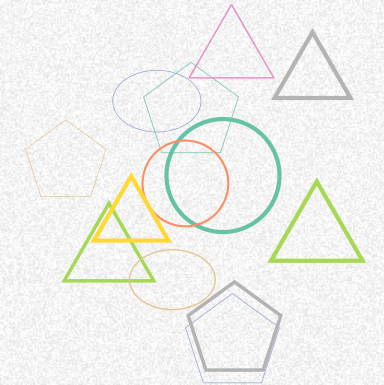[{"shape": "pentagon", "thickness": 0.5, "radius": 0.65, "center": [0.496, 0.708]}, {"shape": "circle", "thickness": 3, "radius": 0.73, "center": [0.579, 0.544]}, {"shape": "circle", "thickness": 1.5, "radius": 0.56, "center": [0.482, 0.523]}, {"shape": "oval", "thickness": 0.5, "radius": 0.57, "center": [0.407, 0.737]}, {"shape": "pentagon", "thickness": 0.5, "radius": 0.64, "center": [0.604, 0.109]}, {"shape": "triangle", "thickness": 1, "radius": 0.64, "center": [0.601, 0.861]}, {"shape": "triangle", "thickness": 3, "radius": 0.69, "center": [0.823, 0.391]}, {"shape": "triangle", "thickness": 2.5, "radius": 0.67, "center": [0.283, 0.338]}, {"shape": "triangle", "thickness": 3, "radius": 0.56, "center": [0.341, 0.431]}, {"shape": "oval", "thickness": 1, "radius": 0.56, "center": [0.448, 0.274]}, {"shape": "pentagon", "thickness": 0.5, "radius": 0.55, "center": [0.171, 0.579]}, {"shape": "triangle", "thickness": 3, "radius": 0.57, "center": [0.812, 0.802]}, {"shape": "pentagon", "thickness": 2.5, "radius": 0.63, "center": [0.609, 0.141]}]